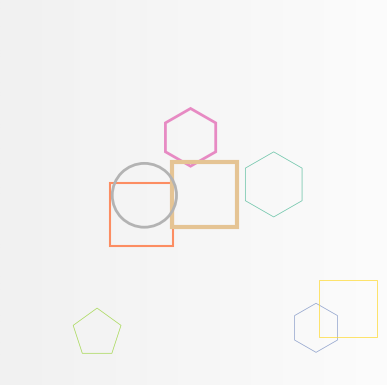[{"shape": "hexagon", "thickness": 0.5, "radius": 0.42, "center": [0.706, 0.521]}, {"shape": "square", "thickness": 1.5, "radius": 0.41, "center": [0.366, 0.443]}, {"shape": "hexagon", "thickness": 0.5, "radius": 0.32, "center": [0.816, 0.149]}, {"shape": "hexagon", "thickness": 2, "radius": 0.37, "center": [0.492, 0.643]}, {"shape": "pentagon", "thickness": 0.5, "radius": 0.32, "center": [0.251, 0.135]}, {"shape": "square", "thickness": 0.5, "radius": 0.37, "center": [0.898, 0.2]}, {"shape": "square", "thickness": 3, "radius": 0.42, "center": [0.528, 0.494]}, {"shape": "circle", "thickness": 2, "radius": 0.41, "center": [0.373, 0.493]}]